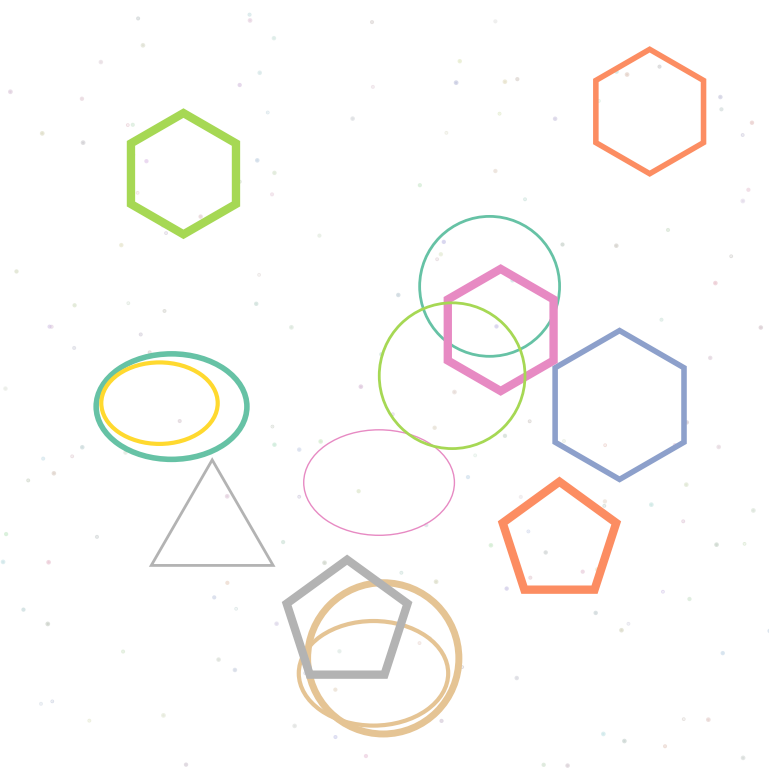[{"shape": "oval", "thickness": 2, "radius": 0.49, "center": [0.223, 0.472]}, {"shape": "circle", "thickness": 1, "radius": 0.45, "center": [0.636, 0.628]}, {"shape": "pentagon", "thickness": 3, "radius": 0.39, "center": [0.727, 0.297]}, {"shape": "hexagon", "thickness": 2, "radius": 0.4, "center": [0.844, 0.855]}, {"shape": "hexagon", "thickness": 2, "radius": 0.48, "center": [0.805, 0.474]}, {"shape": "hexagon", "thickness": 3, "radius": 0.4, "center": [0.65, 0.571]}, {"shape": "oval", "thickness": 0.5, "radius": 0.49, "center": [0.492, 0.373]}, {"shape": "hexagon", "thickness": 3, "radius": 0.39, "center": [0.238, 0.774]}, {"shape": "circle", "thickness": 1, "radius": 0.47, "center": [0.587, 0.512]}, {"shape": "oval", "thickness": 1.5, "radius": 0.38, "center": [0.207, 0.476]}, {"shape": "circle", "thickness": 2.5, "radius": 0.49, "center": [0.498, 0.145]}, {"shape": "oval", "thickness": 1.5, "radius": 0.49, "center": [0.485, 0.126]}, {"shape": "pentagon", "thickness": 3, "radius": 0.41, "center": [0.451, 0.191]}, {"shape": "triangle", "thickness": 1, "radius": 0.46, "center": [0.276, 0.311]}]